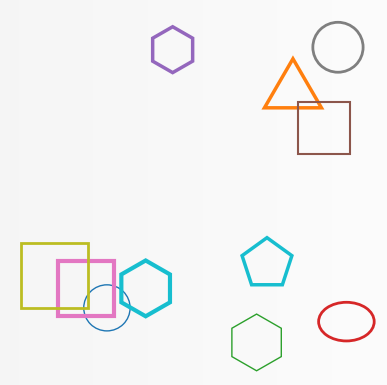[{"shape": "circle", "thickness": 1, "radius": 0.3, "center": [0.276, 0.2]}, {"shape": "triangle", "thickness": 2.5, "radius": 0.42, "center": [0.756, 0.762]}, {"shape": "hexagon", "thickness": 1, "radius": 0.37, "center": [0.662, 0.111]}, {"shape": "oval", "thickness": 2, "radius": 0.36, "center": [0.894, 0.165]}, {"shape": "hexagon", "thickness": 2.5, "radius": 0.3, "center": [0.446, 0.871]}, {"shape": "square", "thickness": 1.5, "radius": 0.34, "center": [0.837, 0.667]}, {"shape": "square", "thickness": 3, "radius": 0.36, "center": [0.221, 0.25]}, {"shape": "circle", "thickness": 2, "radius": 0.32, "center": [0.872, 0.877]}, {"shape": "square", "thickness": 2, "radius": 0.43, "center": [0.141, 0.284]}, {"shape": "pentagon", "thickness": 2.5, "radius": 0.34, "center": [0.689, 0.315]}, {"shape": "hexagon", "thickness": 3, "radius": 0.36, "center": [0.376, 0.251]}]